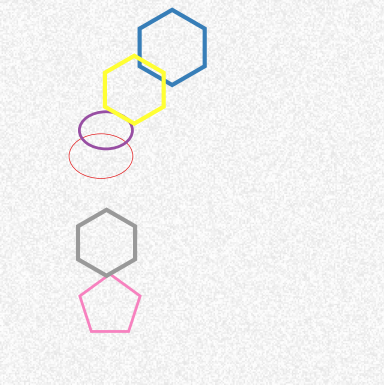[{"shape": "oval", "thickness": 0.5, "radius": 0.41, "center": [0.262, 0.594]}, {"shape": "hexagon", "thickness": 3, "radius": 0.49, "center": [0.447, 0.877]}, {"shape": "oval", "thickness": 2, "radius": 0.34, "center": [0.275, 0.661]}, {"shape": "hexagon", "thickness": 3, "radius": 0.44, "center": [0.349, 0.767]}, {"shape": "pentagon", "thickness": 2, "radius": 0.41, "center": [0.286, 0.206]}, {"shape": "hexagon", "thickness": 3, "radius": 0.43, "center": [0.277, 0.369]}]